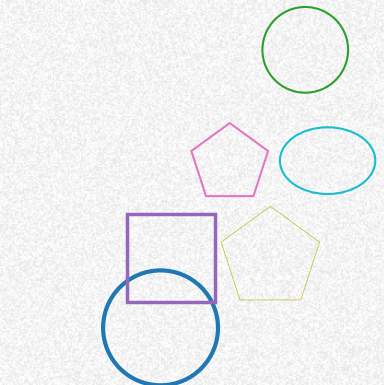[{"shape": "circle", "thickness": 3, "radius": 0.75, "center": [0.417, 0.148]}, {"shape": "circle", "thickness": 1.5, "radius": 0.56, "center": [0.793, 0.871]}, {"shape": "square", "thickness": 2.5, "radius": 0.57, "center": [0.444, 0.329]}, {"shape": "pentagon", "thickness": 1.5, "radius": 0.52, "center": [0.597, 0.575]}, {"shape": "pentagon", "thickness": 0.5, "radius": 0.67, "center": [0.702, 0.33]}, {"shape": "oval", "thickness": 1.5, "radius": 0.62, "center": [0.851, 0.583]}]